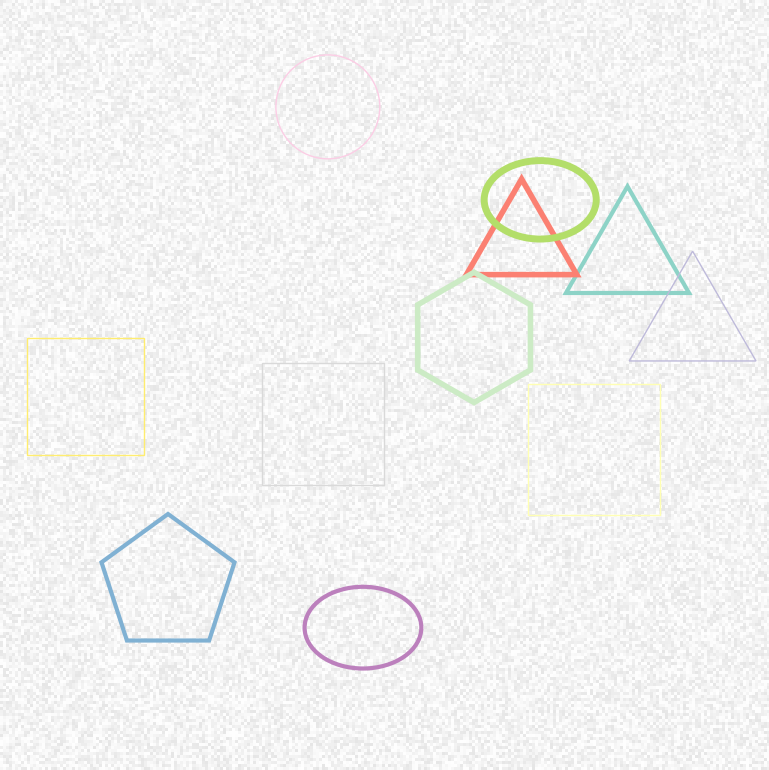[{"shape": "triangle", "thickness": 1.5, "radius": 0.46, "center": [0.815, 0.666]}, {"shape": "square", "thickness": 0.5, "radius": 0.43, "center": [0.772, 0.416]}, {"shape": "triangle", "thickness": 0.5, "radius": 0.48, "center": [0.899, 0.579]}, {"shape": "triangle", "thickness": 2, "radius": 0.41, "center": [0.677, 0.685]}, {"shape": "pentagon", "thickness": 1.5, "radius": 0.45, "center": [0.218, 0.242]}, {"shape": "oval", "thickness": 2.5, "radius": 0.36, "center": [0.702, 0.74]}, {"shape": "circle", "thickness": 0.5, "radius": 0.34, "center": [0.426, 0.861]}, {"shape": "square", "thickness": 0.5, "radius": 0.4, "center": [0.419, 0.45]}, {"shape": "oval", "thickness": 1.5, "radius": 0.38, "center": [0.471, 0.185]}, {"shape": "hexagon", "thickness": 2, "radius": 0.42, "center": [0.616, 0.562]}, {"shape": "square", "thickness": 0.5, "radius": 0.38, "center": [0.111, 0.485]}]